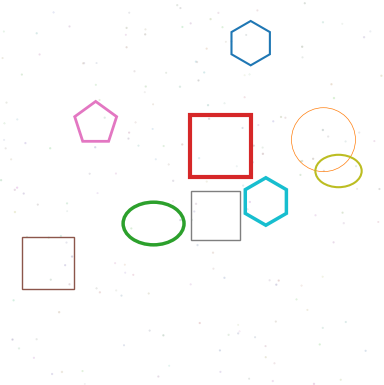[{"shape": "hexagon", "thickness": 1.5, "radius": 0.29, "center": [0.651, 0.888]}, {"shape": "circle", "thickness": 0.5, "radius": 0.42, "center": [0.84, 0.637]}, {"shape": "oval", "thickness": 2.5, "radius": 0.4, "center": [0.399, 0.419]}, {"shape": "square", "thickness": 3, "radius": 0.4, "center": [0.573, 0.621]}, {"shape": "square", "thickness": 1, "radius": 0.34, "center": [0.124, 0.317]}, {"shape": "pentagon", "thickness": 2, "radius": 0.29, "center": [0.249, 0.679]}, {"shape": "square", "thickness": 1, "radius": 0.31, "center": [0.56, 0.441]}, {"shape": "oval", "thickness": 1.5, "radius": 0.3, "center": [0.879, 0.556]}, {"shape": "hexagon", "thickness": 2.5, "radius": 0.31, "center": [0.69, 0.477]}]